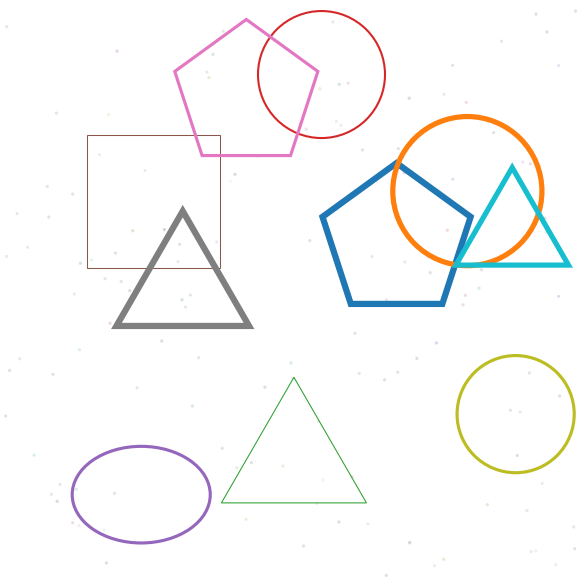[{"shape": "pentagon", "thickness": 3, "radius": 0.67, "center": [0.687, 0.582]}, {"shape": "circle", "thickness": 2.5, "radius": 0.65, "center": [0.809, 0.668]}, {"shape": "triangle", "thickness": 0.5, "radius": 0.73, "center": [0.509, 0.201]}, {"shape": "circle", "thickness": 1, "radius": 0.55, "center": [0.557, 0.87]}, {"shape": "oval", "thickness": 1.5, "radius": 0.6, "center": [0.245, 0.143]}, {"shape": "square", "thickness": 0.5, "radius": 0.58, "center": [0.265, 0.65]}, {"shape": "pentagon", "thickness": 1.5, "radius": 0.65, "center": [0.427, 0.835]}, {"shape": "triangle", "thickness": 3, "radius": 0.66, "center": [0.316, 0.501]}, {"shape": "circle", "thickness": 1.5, "radius": 0.51, "center": [0.893, 0.282]}, {"shape": "triangle", "thickness": 2.5, "radius": 0.56, "center": [0.887, 0.596]}]